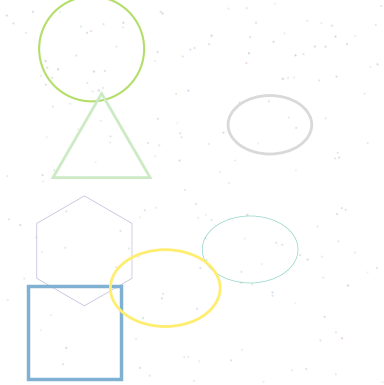[{"shape": "oval", "thickness": 0.5, "radius": 0.62, "center": [0.65, 0.352]}, {"shape": "hexagon", "thickness": 0.5, "radius": 0.71, "center": [0.219, 0.348]}, {"shape": "square", "thickness": 2.5, "radius": 0.6, "center": [0.194, 0.135]}, {"shape": "circle", "thickness": 1.5, "radius": 0.68, "center": [0.238, 0.873]}, {"shape": "oval", "thickness": 2, "radius": 0.54, "center": [0.701, 0.676]}, {"shape": "triangle", "thickness": 2, "radius": 0.73, "center": [0.264, 0.611]}, {"shape": "oval", "thickness": 2, "radius": 0.71, "center": [0.429, 0.252]}]